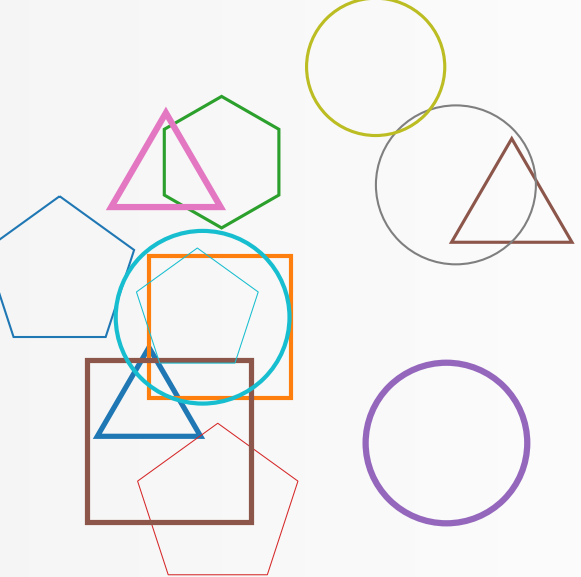[{"shape": "pentagon", "thickness": 1, "radius": 0.67, "center": [0.103, 0.525]}, {"shape": "triangle", "thickness": 2.5, "radius": 0.51, "center": [0.256, 0.295]}, {"shape": "square", "thickness": 2, "radius": 0.61, "center": [0.378, 0.433]}, {"shape": "hexagon", "thickness": 1.5, "radius": 0.57, "center": [0.381, 0.718]}, {"shape": "pentagon", "thickness": 0.5, "radius": 0.73, "center": [0.375, 0.121]}, {"shape": "circle", "thickness": 3, "radius": 0.7, "center": [0.768, 0.232]}, {"shape": "triangle", "thickness": 1.5, "radius": 0.6, "center": [0.88, 0.639]}, {"shape": "square", "thickness": 2.5, "radius": 0.7, "center": [0.291, 0.236]}, {"shape": "triangle", "thickness": 3, "radius": 0.54, "center": [0.285, 0.695]}, {"shape": "circle", "thickness": 1, "radius": 0.69, "center": [0.784, 0.679]}, {"shape": "circle", "thickness": 1.5, "radius": 0.59, "center": [0.646, 0.883]}, {"shape": "circle", "thickness": 2, "radius": 0.75, "center": [0.349, 0.45]}, {"shape": "pentagon", "thickness": 0.5, "radius": 0.55, "center": [0.339, 0.46]}]